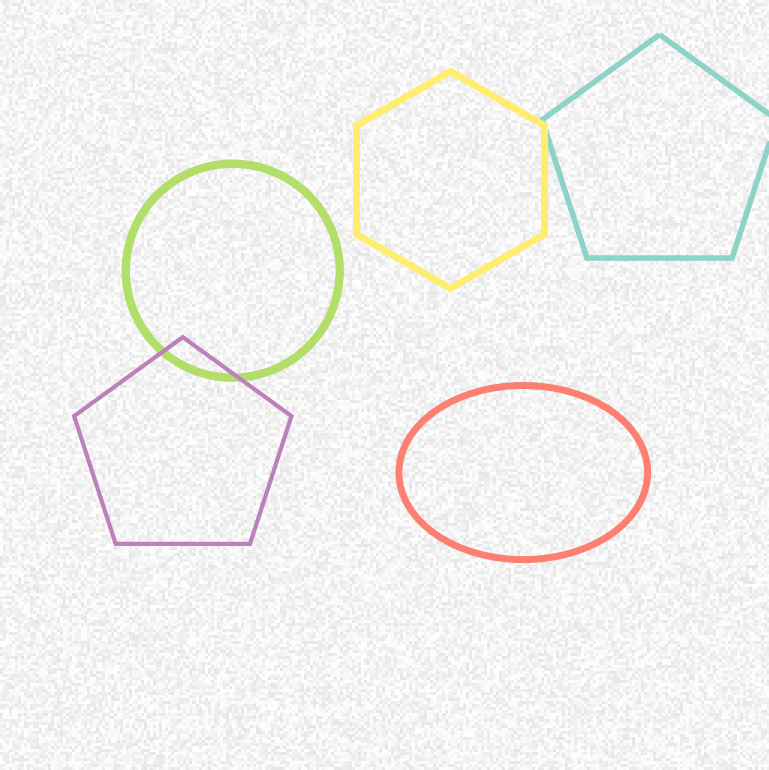[{"shape": "pentagon", "thickness": 2, "radius": 0.8, "center": [0.856, 0.795]}, {"shape": "oval", "thickness": 2.5, "radius": 0.81, "center": [0.68, 0.386]}, {"shape": "circle", "thickness": 3, "radius": 0.69, "center": [0.302, 0.648]}, {"shape": "pentagon", "thickness": 1.5, "radius": 0.74, "center": [0.237, 0.414]}, {"shape": "hexagon", "thickness": 2.5, "radius": 0.71, "center": [0.585, 0.766]}]